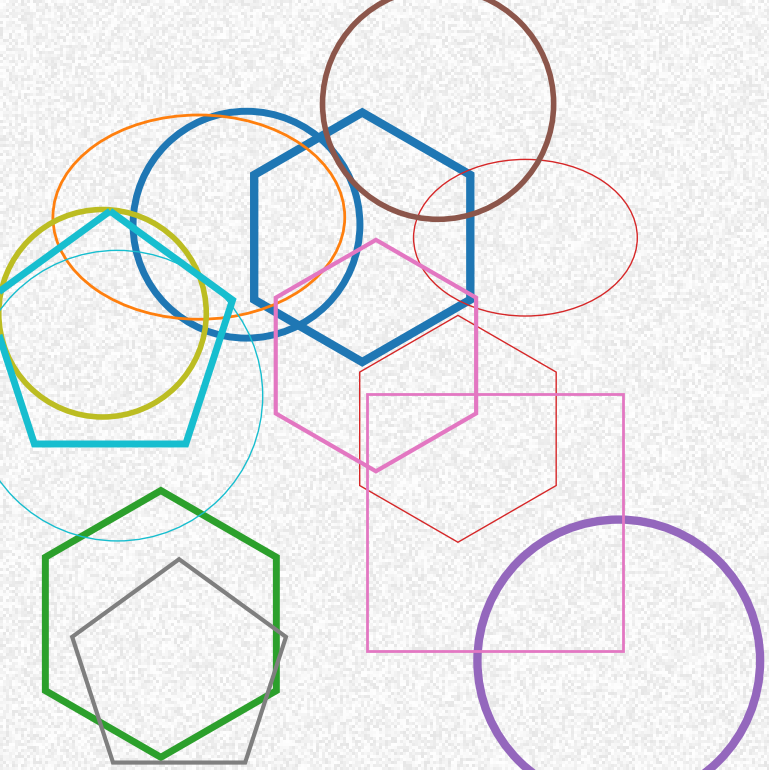[{"shape": "hexagon", "thickness": 3, "radius": 0.81, "center": [0.47, 0.692]}, {"shape": "circle", "thickness": 2.5, "radius": 0.74, "center": [0.32, 0.708]}, {"shape": "oval", "thickness": 1, "radius": 0.95, "center": [0.258, 0.718]}, {"shape": "hexagon", "thickness": 2.5, "radius": 0.87, "center": [0.209, 0.19]}, {"shape": "oval", "thickness": 0.5, "radius": 0.73, "center": [0.682, 0.691]}, {"shape": "hexagon", "thickness": 0.5, "radius": 0.74, "center": [0.595, 0.443]}, {"shape": "circle", "thickness": 3, "radius": 0.92, "center": [0.804, 0.142]}, {"shape": "circle", "thickness": 2, "radius": 0.75, "center": [0.569, 0.865]}, {"shape": "square", "thickness": 1, "radius": 0.83, "center": [0.643, 0.321]}, {"shape": "hexagon", "thickness": 1.5, "radius": 0.75, "center": [0.488, 0.538]}, {"shape": "pentagon", "thickness": 1.5, "radius": 0.73, "center": [0.233, 0.128]}, {"shape": "circle", "thickness": 2, "radius": 0.67, "center": [0.133, 0.593]}, {"shape": "pentagon", "thickness": 2.5, "radius": 0.84, "center": [0.143, 0.559]}, {"shape": "circle", "thickness": 0.5, "radius": 0.94, "center": [0.152, 0.486]}]